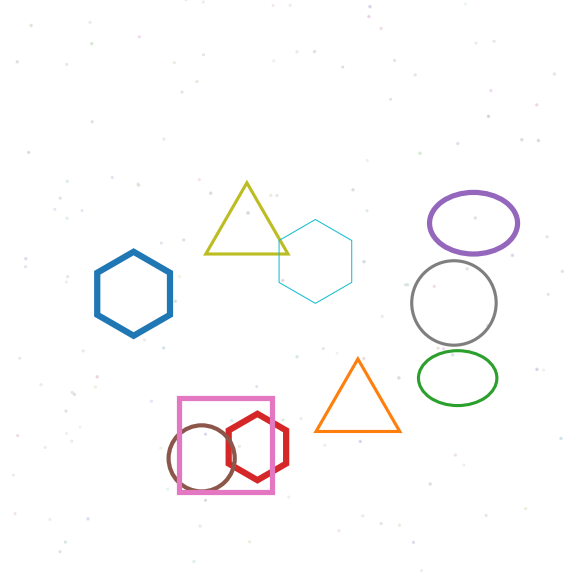[{"shape": "hexagon", "thickness": 3, "radius": 0.36, "center": [0.231, 0.49]}, {"shape": "triangle", "thickness": 1.5, "radius": 0.42, "center": [0.62, 0.294]}, {"shape": "oval", "thickness": 1.5, "radius": 0.34, "center": [0.793, 0.344]}, {"shape": "hexagon", "thickness": 3, "radius": 0.29, "center": [0.446, 0.225]}, {"shape": "oval", "thickness": 2.5, "radius": 0.38, "center": [0.82, 0.613]}, {"shape": "circle", "thickness": 2, "radius": 0.29, "center": [0.349, 0.205]}, {"shape": "square", "thickness": 2.5, "radius": 0.41, "center": [0.39, 0.229]}, {"shape": "circle", "thickness": 1.5, "radius": 0.37, "center": [0.786, 0.475]}, {"shape": "triangle", "thickness": 1.5, "radius": 0.41, "center": [0.428, 0.6]}, {"shape": "hexagon", "thickness": 0.5, "radius": 0.36, "center": [0.546, 0.546]}]